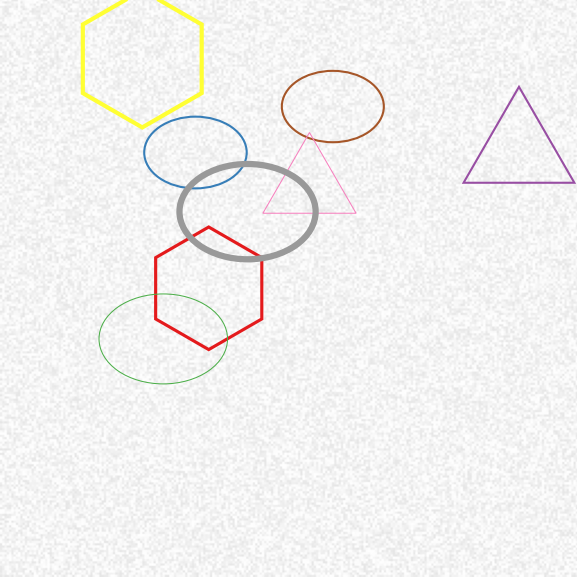[{"shape": "hexagon", "thickness": 1.5, "radius": 0.53, "center": [0.361, 0.5]}, {"shape": "oval", "thickness": 1, "radius": 0.44, "center": [0.338, 0.735]}, {"shape": "oval", "thickness": 0.5, "radius": 0.56, "center": [0.283, 0.412]}, {"shape": "triangle", "thickness": 1, "radius": 0.55, "center": [0.899, 0.738]}, {"shape": "hexagon", "thickness": 2, "radius": 0.59, "center": [0.246, 0.897]}, {"shape": "oval", "thickness": 1, "radius": 0.44, "center": [0.576, 0.815]}, {"shape": "triangle", "thickness": 0.5, "radius": 0.47, "center": [0.536, 0.676]}, {"shape": "oval", "thickness": 3, "radius": 0.59, "center": [0.429, 0.633]}]